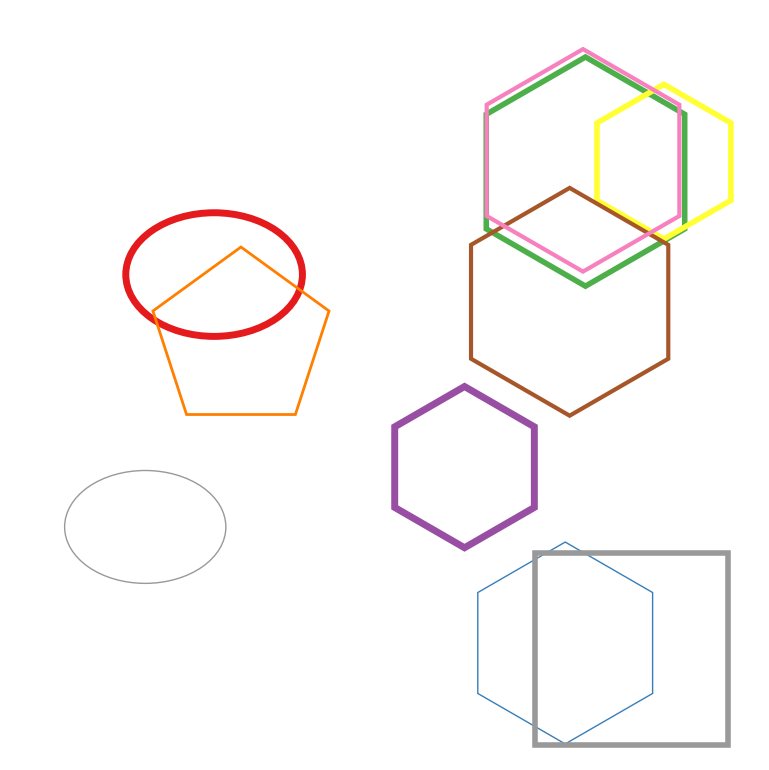[{"shape": "oval", "thickness": 2.5, "radius": 0.57, "center": [0.278, 0.643]}, {"shape": "hexagon", "thickness": 0.5, "radius": 0.66, "center": [0.734, 0.165]}, {"shape": "hexagon", "thickness": 2, "radius": 0.74, "center": [0.76, 0.777]}, {"shape": "hexagon", "thickness": 2.5, "radius": 0.52, "center": [0.603, 0.393]}, {"shape": "pentagon", "thickness": 1, "radius": 0.6, "center": [0.313, 0.559]}, {"shape": "hexagon", "thickness": 2, "radius": 0.5, "center": [0.862, 0.79]}, {"shape": "hexagon", "thickness": 1.5, "radius": 0.74, "center": [0.74, 0.608]}, {"shape": "hexagon", "thickness": 1.5, "radius": 0.72, "center": [0.757, 0.792]}, {"shape": "square", "thickness": 2, "radius": 0.63, "center": [0.82, 0.157]}, {"shape": "oval", "thickness": 0.5, "radius": 0.52, "center": [0.189, 0.316]}]